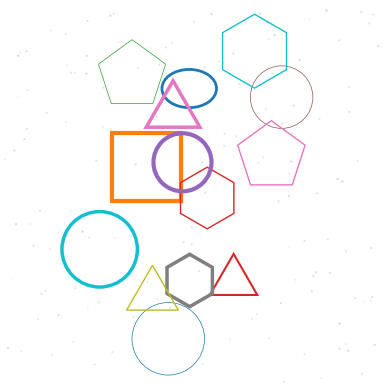[{"shape": "oval", "thickness": 2, "radius": 0.35, "center": [0.491, 0.77]}, {"shape": "circle", "thickness": 0.5, "radius": 0.47, "center": [0.437, 0.12]}, {"shape": "square", "thickness": 3, "radius": 0.44, "center": [0.38, 0.566]}, {"shape": "pentagon", "thickness": 0.5, "radius": 0.46, "center": [0.343, 0.805]}, {"shape": "hexagon", "thickness": 1, "radius": 0.4, "center": [0.538, 0.486]}, {"shape": "triangle", "thickness": 1.5, "radius": 0.36, "center": [0.607, 0.269]}, {"shape": "circle", "thickness": 3, "radius": 0.38, "center": [0.474, 0.578]}, {"shape": "circle", "thickness": 0.5, "radius": 0.41, "center": [0.731, 0.748]}, {"shape": "pentagon", "thickness": 1, "radius": 0.46, "center": [0.705, 0.594]}, {"shape": "triangle", "thickness": 2.5, "radius": 0.4, "center": [0.45, 0.71]}, {"shape": "hexagon", "thickness": 2.5, "radius": 0.34, "center": [0.493, 0.271]}, {"shape": "triangle", "thickness": 1, "radius": 0.39, "center": [0.396, 0.233]}, {"shape": "hexagon", "thickness": 1, "radius": 0.48, "center": [0.661, 0.867]}, {"shape": "circle", "thickness": 2.5, "radius": 0.49, "center": [0.259, 0.352]}]